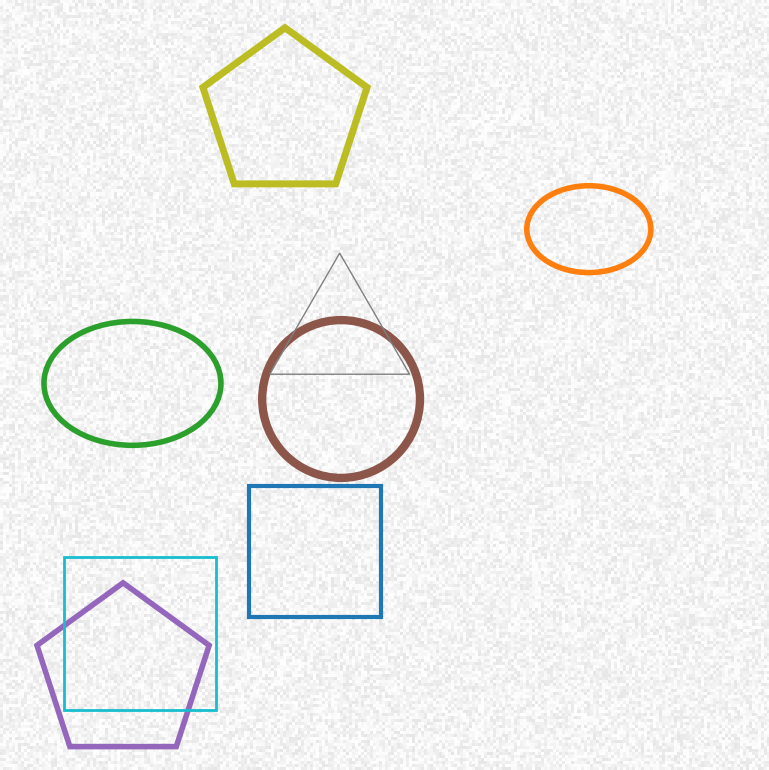[{"shape": "square", "thickness": 1.5, "radius": 0.43, "center": [0.409, 0.284]}, {"shape": "oval", "thickness": 2, "radius": 0.4, "center": [0.765, 0.702]}, {"shape": "oval", "thickness": 2, "radius": 0.57, "center": [0.172, 0.502]}, {"shape": "pentagon", "thickness": 2, "radius": 0.59, "center": [0.16, 0.125]}, {"shape": "circle", "thickness": 3, "radius": 0.51, "center": [0.443, 0.482]}, {"shape": "triangle", "thickness": 0.5, "radius": 0.52, "center": [0.441, 0.566]}, {"shape": "pentagon", "thickness": 2.5, "radius": 0.56, "center": [0.37, 0.852]}, {"shape": "square", "thickness": 1, "radius": 0.49, "center": [0.182, 0.177]}]